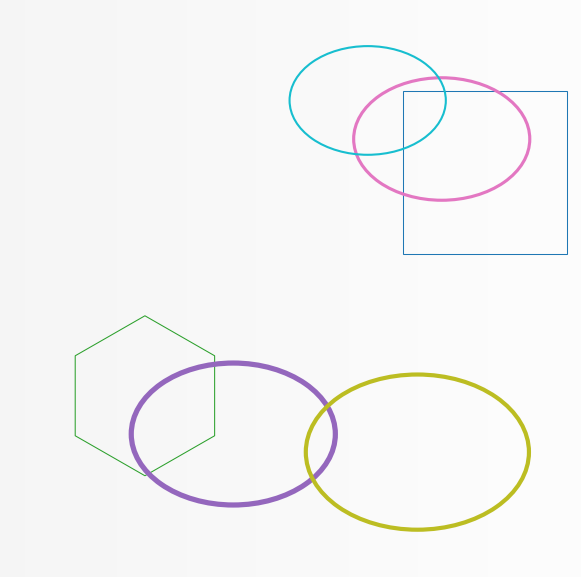[{"shape": "square", "thickness": 0.5, "radius": 0.71, "center": [0.834, 0.701]}, {"shape": "hexagon", "thickness": 0.5, "radius": 0.69, "center": [0.249, 0.314]}, {"shape": "oval", "thickness": 2.5, "radius": 0.88, "center": [0.401, 0.248]}, {"shape": "oval", "thickness": 1.5, "radius": 0.76, "center": [0.76, 0.758]}, {"shape": "oval", "thickness": 2, "radius": 0.96, "center": [0.718, 0.216]}, {"shape": "oval", "thickness": 1, "radius": 0.67, "center": [0.633, 0.825]}]